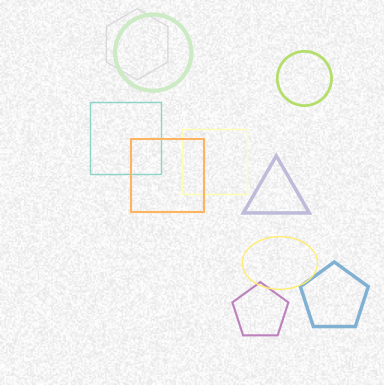[{"shape": "square", "thickness": 1, "radius": 0.46, "center": [0.326, 0.642]}, {"shape": "square", "thickness": 1, "radius": 0.43, "center": [0.557, 0.581]}, {"shape": "triangle", "thickness": 2.5, "radius": 0.49, "center": [0.718, 0.496]}, {"shape": "pentagon", "thickness": 2.5, "radius": 0.46, "center": [0.868, 0.227]}, {"shape": "square", "thickness": 1.5, "radius": 0.47, "center": [0.435, 0.544]}, {"shape": "circle", "thickness": 2, "radius": 0.35, "center": [0.791, 0.796]}, {"shape": "hexagon", "thickness": 1, "radius": 0.46, "center": [0.356, 0.885]}, {"shape": "pentagon", "thickness": 1.5, "radius": 0.38, "center": [0.676, 0.191]}, {"shape": "circle", "thickness": 3, "radius": 0.5, "center": [0.398, 0.863]}, {"shape": "oval", "thickness": 1, "radius": 0.49, "center": [0.727, 0.317]}]